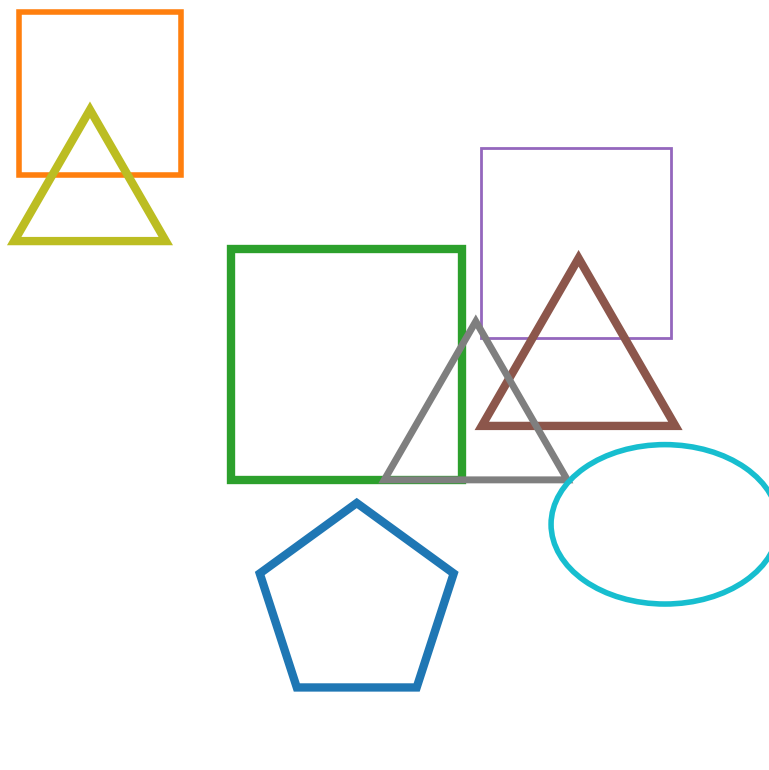[{"shape": "pentagon", "thickness": 3, "radius": 0.66, "center": [0.463, 0.214]}, {"shape": "square", "thickness": 2, "radius": 0.53, "center": [0.13, 0.878]}, {"shape": "square", "thickness": 3, "radius": 0.75, "center": [0.45, 0.527]}, {"shape": "square", "thickness": 1, "radius": 0.62, "center": [0.748, 0.684]}, {"shape": "triangle", "thickness": 3, "radius": 0.73, "center": [0.751, 0.519]}, {"shape": "triangle", "thickness": 2.5, "radius": 0.69, "center": [0.618, 0.445]}, {"shape": "triangle", "thickness": 3, "radius": 0.57, "center": [0.117, 0.744]}, {"shape": "oval", "thickness": 2, "radius": 0.74, "center": [0.864, 0.319]}]